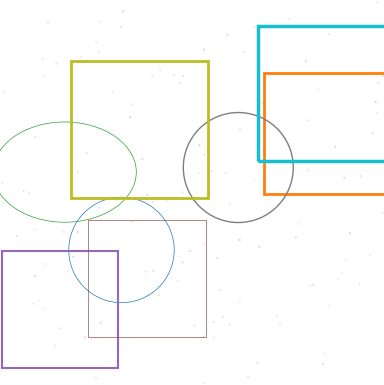[{"shape": "circle", "thickness": 0.5, "radius": 0.68, "center": [0.316, 0.351]}, {"shape": "square", "thickness": 2, "radius": 0.79, "center": [0.842, 0.654]}, {"shape": "oval", "thickness": 0.5, "radius": 0.93, "center": [0.168, 0.553]}, {"shape": "square", "thickness": 1.5, "radius": 0.76, "center": [0.156, 0.195]}, {"shape": "square", "thickness": 0.5, "radius": 0.76, "center": [0.382, 0.276]}, {"shape": "circle", "thickness": 1, "radius": 0.71, "center": [0.619, 0.565]}, {"shape": "square", "thickness": 2, "radius": 0.89, "center": [0.362, 0.663]}, {"shape": "square", "thickness": 2.5, "radius": 0.87, "center": [0.845, 0.757]}]